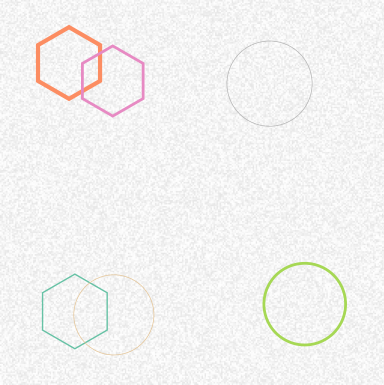[{"shape": "hexagon", "thickness": 1, "radius": 0.48, "center": [0.194, 0.191]}, {"shape": "hexagon", "thickness": 3, "radius": 0.47, "center": [0.179, 0.836]}, {"shape": "hexagon", "thickness": 2, "radius": 0.46, "center": [0.293, 0.79]}, {"shape": "circle", "thickness": 2, "radius": 0.53, "center": [0.792, 0.21]}, {"shape": "circle", "thickness": 0.5, "radius": 0.52, "center": [0.296, 0.182]}, {"shape": "circle", "thickness": 0.5, "radius": 0.55, "center": [0.7, 0.783]}]